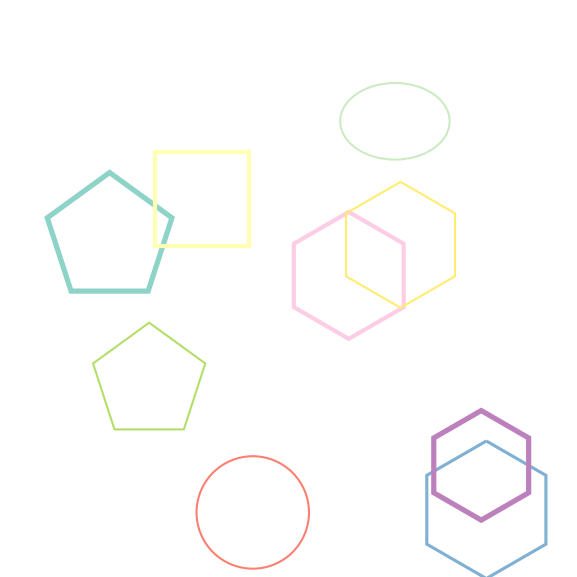[{"shape": "pentagon", "thickness": 2.5, "radius": 0.57, "center": [0.19, 0.587]}, {"shape": "square", "thickness": 2, "radius": 0.41, "center": [0.35, 0.654]}, {"shape": "circle", "thickness": 1, "radius": 0.49, "center": [0.438, 0.112]}, {"shape": "hexagon", "thickness": 1.5, "radius": 0.6, "center": [0.842, 0.116]}, {"shape": "pentagon", "thickness": 1, "radius": 0.51, "center": [0.258, 0.338]}, {"shape": "hexagon", "thickness": 2, "radius": 0.55, "center": [0.604, 0.522]}, {"shape": "hexagon", "thickness": 2.5, "radius": 0.47, "center": [0.833, 0.193]}, {"shape": "oval", "thickness": 1, "radius": 0.47, "center": [0.684, 0.789]}, {"shape": "hexagon", "thickness": 1, "radius": 0.54, "center": [0.694, 0.575]}]